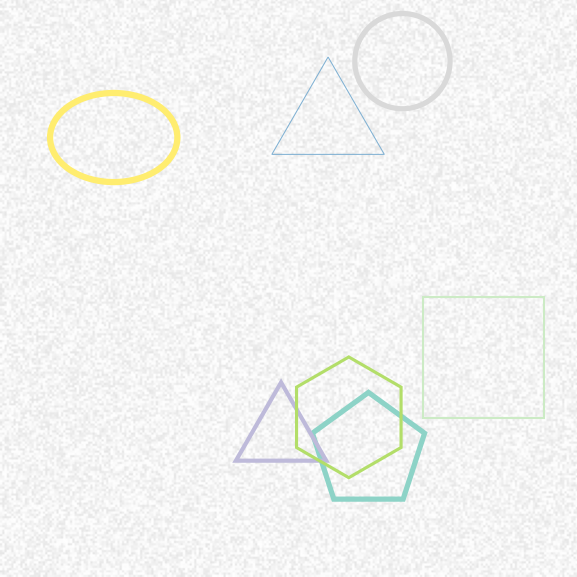[{"shape": "pentagon", "thickness": 2.5, "radius": 0.51, "center": [0.638, 0.217]}, {"shape": "triangle", "thickness": 2, "radius": 0.45, "center": [0.487, 0.247]}, {"shape": "triangle", "thickness": 0.5, "radius": 0.56, "center": [0.568, 0.788]}, {"shape": "hexagon", "thickness": 1.5, "radius": 0.52, "center": [0.604, 0.276]}, {"shape": "circle", "thickness": 2.5, "radius": 0.41, "center": [0.697, 0.893]}, {"shape": "square", "thickness": 1, "radius": 0.52, "center": [0.837, 0.38]}, {"shape": "oval", "thickness": 3, "radius": 0.55, "center": [0.197, 0.761]}]